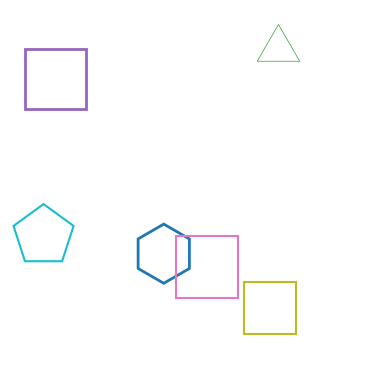[{"shape": "hexagon", "thickness": 2, "radius": 0.38, "center": [0.425, 0.341]}, {"shape": "triangle", "thickness": 0.5, "radius": 0.32, "center": [0.723, 0.873]}, {"shape": "square", "thickness": 2, "radius": 0.39, "center": [0.144, 0.795]}, {"shape": "square", "thickness": 1.5, "radius": 0.4, "center": [0.538, 0.307]}, {"shape": "square", "thickness": 1.5, "radius": 0.34, "center": [0.702, 0.2]}, {"shape": "pentagon", "thickness": 1.5, "radius": 0.41, "center": [0.113, 0.388]}]